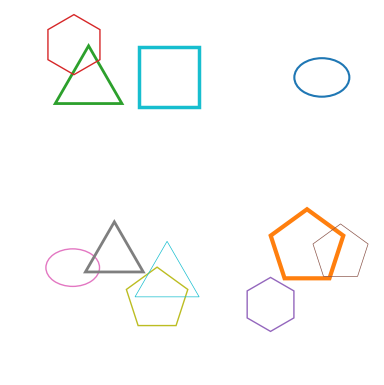[{"shape": "oval", "thickness": 1.5, "radius": 0.36, "center": [0.836, 0.799]}, {"shape": "pentagon", "thickness": 3, "radius": 0.5, "center": [0.797, 0.357]}, {"shape": "triangle", "thickness": 2, "radius": 0.5, "center": [0.23, 0.781]}, {"shape": "hexagon", "thickness": 1, "radius": 0.39, "center": [0.192, 0.884]}, {"shape": "hexagon", "thickness": 1, "radius": 0.35, "center": [0.703, 0.209]}, {"shape": "pentagon", "thickness": 0.5, "radius": 0.38, "center": [0.885, 0.343]}, {"shape": "oval", "thickness": 1, "radius": 0.35, "center": [0.189, 0.305]}, {"shape": "triangle", "thickness": 2, "radius": 0.43, "center": [0.297, 0.337]}, {"shape": "pentagon", "thickness": 1, "radius": 0.42, "center": [0.408, 0.222]}, {"shape": "square", "thickness": 2.5, "radius": 0.39, "center": [0.439, 0.8]}, {"shape": "triangle", "thickness": 0.5, "radius": 0.48, "center": [0.434, 0.277]}]